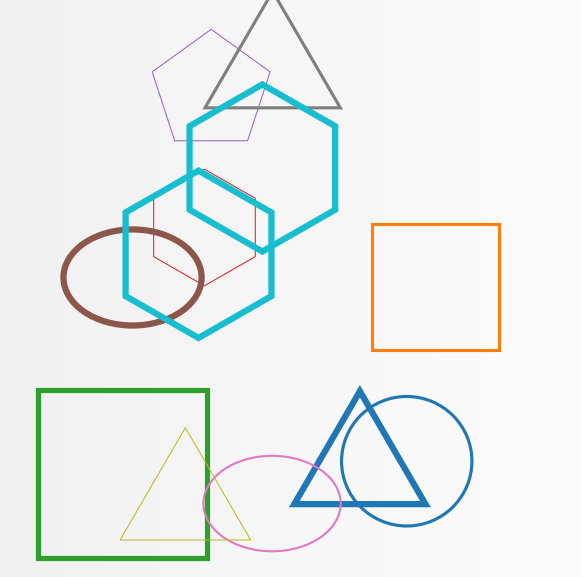[{"shape": "triangle", "thickness": 3, "radius": 0.65, "center": [0.619, 0.191]}, {"shape": "circle", "thickness": 1.5, "radius": 0.56, "center": [0.7, 0.2]}, {"shape": "square", "thickness": 1.5, "radius": 0.55, "center": [0.749, 0.503]}, {"shape": "square", "thickness": 2.5, "radius": 0.73, "center": [0.21, 0.179]}, {"shape": "hexagon", "thickness": 0.5, "radius": 0.5, "center": [0.352, 0.605]}, {"shape": "pentagon", "thickness": 0.5, "radius": 0.53, "center": [0.363, 0.842]}, {"shape": "oval", "thickness": 3, "radius": 0.59, "center": [0.228, 0.519]}, {"shape": "oval", "thickness": 1, "radius": 0.59, "center": [0.468, 0.127]}, {"shape": "triangle", "thickness": 1.5, "radius": 0.67, "center": [0.469, 0.88]}, {"shape": "triangle", "thickness": 0.5, "radius": 0.65, "center": [0.319, 0.129]}, {"shape": "hexagon", "thickness": 3, "radius": 0.72, "center": [0.451, 0.708]}, {"shape": "hexagon", "thickness": 3, "radius": 0.72, "center": [0.342, 0.559]}]